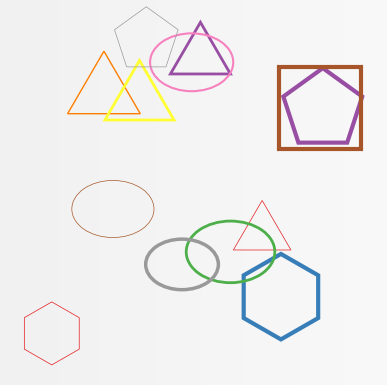[{"shape": "hexagon", "thickness": 0.5, "radius": 0.41, "center": [0.134, 0.134]}, {"shape": "triangle", "thickness": 0.5, "radius": 0.43, "center": [0.677, 0.394]}, {"shape": "hexagon", "thickness": 3, "radius": 0.55, "center": [0.725, 0.229]}, {"shape": "oval", "thickness": 2, "radius": 0.57, "center": [0.595, 0.346]}, {"shape": "triangle", "thickness": 2, "radius": 0.45, "center": [0.517, 0.853]}, {"shape": "pentagon", "thickness": 3, "radius": 0.54, "center": [0.833, 0.716]}, {"shape": "triangle", "thickness": 1, "radius": 0.54, "center": [0.268, 0.759]}, {"shape": "triangle", "thickness": 2, "radius": 0.52, "center": [0.36, 0.74]}, {"shape": "oval", "thickness": 0.5, "radius": 0.53, "center": [0.291, 0.457]}, {"shape": "square", "thickness": 3, "radius": 0.53, "center": [0.826, 0.72]}, {"shape": "oval", "thickness": 1.5, "radius": 0.54, "center": [0.495, 0.838]}, {"shape": "pentagon", "thickness": 0.5, "radius": 0.43, "center": [0.378, 0.896]}, {"shape": "oval", "thickness": 2.5, "radius": 0.47, "center": [0.47, 0.313]}]